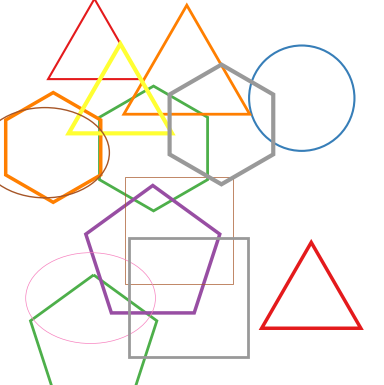[{"shape": "triangle", "thickness": 2.5, "radius": 0.74, "center": [0.808, 0.222]}, {"shape": "triangle", "thickness": 1.5, "radius": 0.69, "center": [0.245, 0.864]}, {"shape": "circle", "thickness": 1.5, "radius": 0.68, "center": [0.784, 0.745]}, {"shape": "hexagon", "thickness": 2, "radius": 0.81, "center": [0.399, 0.614]}, {"shape": "pentagon", "thickness": 2, "radius": 0.86, "center": [0.243, 0.113]}, {"shape": "pentagon", "thickness": 2.5, "radius": 0.91, "center": [0.397, 0.335]}, {"shape": "hexagon", "thickness": 2.5, "radius": 0.71, "center": [0.138, 0.617]}, {"shape": "triangle", "thickness": 2, "radius": 0.94, "center": [0.485, 0.798]}, {"shape": "triangle", "thickness": 3, "radius": 0.77, "center": [0.313, 0.731]}, {"shape": "square", "thickness": 0.5, "radius": 0.7, "center": [0.465, 0.401]}, {"shape": "oval", "thickness": 1, "radius": 0.84, "center": [0.117, 0.603]}, {"shape": "oval", "thickness": 0.5, "radius": 0.84, "center": [0.235, 0.226]}, {"shape": "square", "thickness": 2, "radius": 0.78, "center": [0.489, 0.228]}, {"shape": "hexagon", "thickness": 3, "radius": 0.78, "center": [0.575, 0.677]}]